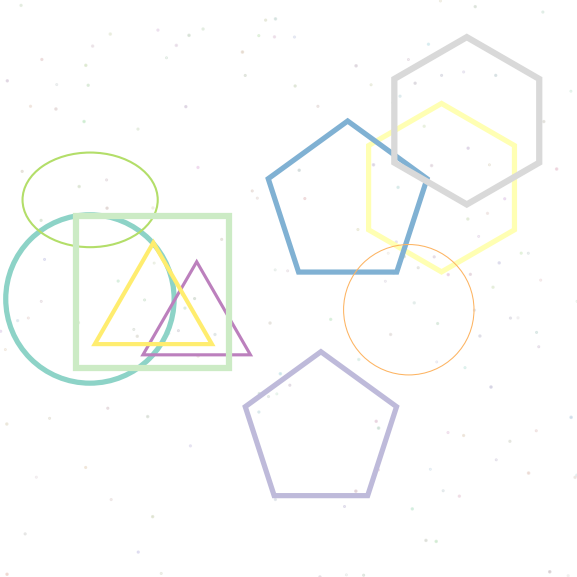[{"shape": "circle", "thickness": 2.5, "radius": 0.73, "center": [0.156, 0.481]}, {"shape": "hexagon", "thickness": 2.5, "radius": 0.73, "center": [0.765, 0.674]}, {"shape": "pentagon", "thickness": 2.5, "radius": 0.69, "center": [0.556, 0.252]}, {"shape": "pentagon", "thickness": 2.5, "radius": 0.72, "center": [0.602, 0.645]}, {"shape": "circle", "thickness": 0.5, "radius": 0.56, "center": [0.708, 0.463]}, {"shape": "oval", "thickness": 1, "radius": 0.59, "center": [0.156, 0.653]}, {"shape": "hexagon", "thickness": 3, "radius": 0.72, "center": [0.808, 0.79]}, {"shape": "triangle", "thickness": 1.5, "radius": 0.54, "center": [0.341, 0.438]}, {"shape": "square", "thickness": 3, "radius": 0.66, "center": [0.263, 0.493]}, {"shape": "triangle", "thickness": 2, "radius": 0.59, "center": [0.266, 0.462]}]